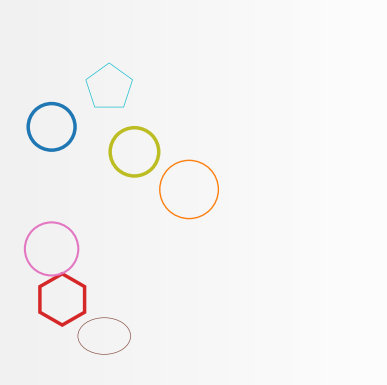[{"shape": "circle", "thickness": 2.5, "radius": 0.3, "center": [0.133, 0.67]}, {"shape": "circle", "thickness": 1, "radius": 0.38, "center": [0.488, 0.508]}, {"shape": "hexagon", "thickness": 2.5, "radius": 0.33, "center": [0.161, 0.222]}, {"shape": "oval", "thickness": 0.5, "radius": 0.34, "center": [0.269, 0.127]}, {"shape": "circle", "thickness": 1.5, "radius": 0.34, "center": [0.133, 0.353]}, {"shape": "circle", "thickness": 2.5, "radius": 0.31, "center": [0.347, 0.606]}, {"shape": "pentagon", "thickness": 0.5, "radius": 0.32, "center": [0.282, 0.773]}]